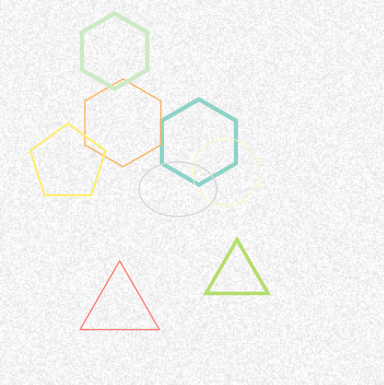[{"shape": "hexagon", "thickness": 3, "radius": 0.56, "center": [0.517, 0.631]}, {"shape": "circle", "thickness": 0.5, "radius": 0.43, "center": [0.587, 0.553]}, {"shape": "triangle", "thickness": 1, "radius": 0.6, "center": [0.311, 0.203]}, {"shape": "hexagon", "thickness": 1, "radius": 0.57, "center": [0.319, 0.681]}, {"shape": "triangle", "thickness": 2.5, "radius": 0.47, "center": [0.616, 0.284]}, {"shape": "oval", "thickness": 1, "radius": 0.51, "center": [0.462, 0.509]}, {"shape": "hexagon", "thickness": 3, "radius": 0.49, "center": [0.298, 0.867]}, {"shape": "pentagon", "thickness": 1.5, "radius": 0.51, "center": [0.176, 0.576]}]